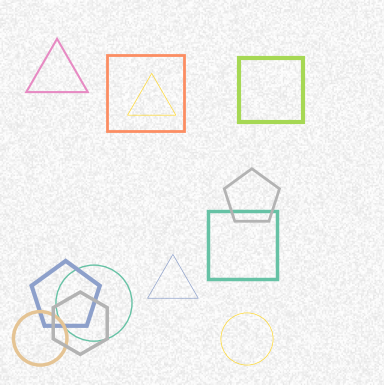[{"shape": "square", "thickness": 2.5, "radius": 0.45, "center": [0.63, 0.364]}, {"shape": "circle", "thickness": 1, "radius": 0.49, "center": [0.244, 0.213]}, {"shape": "square", "thickness": 2, "radius": 0.5, "center": [0.378, 0.758]}, {"shape": "pentagon", "thickness": 3, "radius": 0.47, "center": [0.171, 0.229]}, {"shape": "triangle", "thickness": 0.5, "radius": 0.38, "center": [0.449, 0.263]}, {"shape": "triangle", "thickness": 1.5, "radius": 0.46, "center": [0.148, 0.807]}, {"shape": "square", "thickness": 3, "radius": 0.41, "center": [0.704, 0.766]}, {"shape": "circle", "thickness": 0.5, "radius": 0.34, "center": [0.642, 0.12]}, {"shape": "triangle", "thickness": 0.5, "radius": 0.36, "center": [0.394, 0.737]}, {"shape": "circle", "thickness": 2.5, "radius": 0.35, "center": [0.104, 0.121]}, {"shape": "hexagon", "thickness": 2.5, "radius": 0.4, "center": [0.208, 0.16]}, {"shape": "pentagon", "thickness": 2, "radius": 0.38, "center": [0.654, 0.486]}]